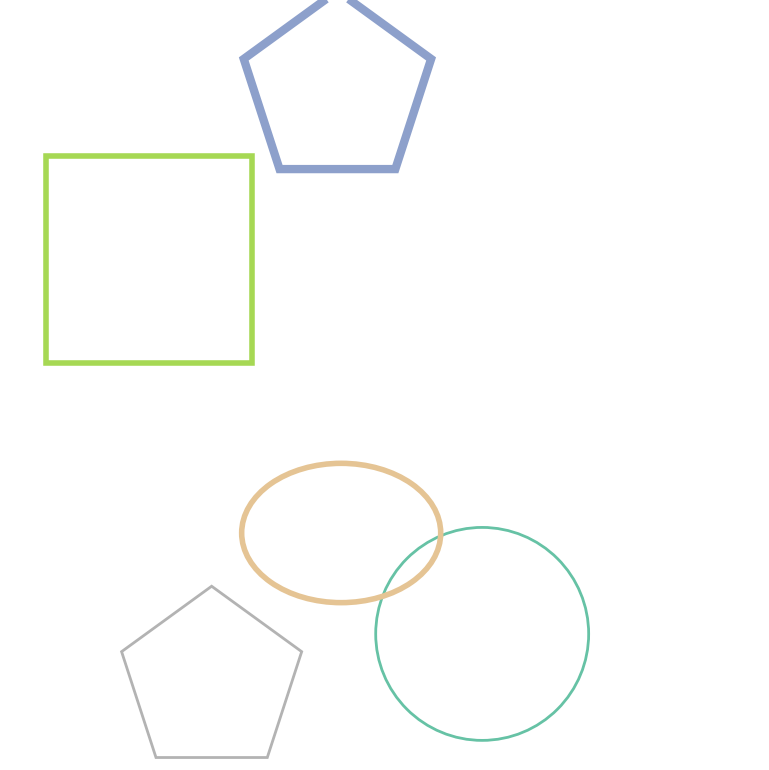[{"shape": "circle", "thickness": 1, "radius": 0.69, "center": [0.626, 0.177]}, {"shape": "pentagon", "thickness": 3, "radius": 0.64, "center": [0.438, 0.884]}, {"shape": "square", "thickness": 2, "radius": 0.67, "center": [0.193, 0.663]}, {"shape": "oval", "thickness": 2, "radius": 0.65, "center": [0.443, 0.308]}, {"shape": "pentagon", "thickness": 1, "radius": 0.61, "center": [0.275, 0.116]}]